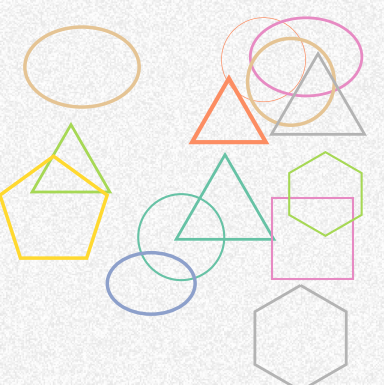[{"shape": "circle", "thickness": 1.5, "radius": 0.56, "center": [0.471, 0.384]}, {"shape": "triangle", "thickness": 2, "radius": 0.73, "center": [0.584, 0.452]}, {"shape": "triangle", "thickness": 3, "radius": 0.55, "center": [0.595, 0.686]}, {"shape": "circle", "thickness": 0.5, "radius": 0.55, "center": [0.685, 0.845]}, {"shape": "oval", "thickness": 2.5, "radius": 0.57, "center": [0.393, 0.264]}, {"shape": "square", "thickness": 1.5, "radius": 0.53, "center": [0.811, 0.381]}, {"shape": "oval", "thickness": 2, "radius": 0.72, "center": [0.795, 0.852]}, {"shape": "triangle", "thickness": 2, "radius": 0.58, "center": [0.184, 0.56]}, {"shape": "hexagon", "thickness": 1.5, "radius": 0.54, "center": [0.845, 0.496]}, {"shape": "pentagon", "thickness": 2.5, "radius": 0.73, "center": [0.139, 0.448]}, {"shape": "circle", "thickness": 2.5, "radius": 0.56, "center": [0.756, 0.787]}, {"shape": "oval", "thickness": 2.5, "radius": 0.74, "center": [0.213, 0.826]}, {"shape": "hexagon", "thickness": 2, "radius": 0.68, "center": [0.781, 0.122]}, {"shape": "triangle", "thickness": 2, "radius": 0.7, "center": [0.826, 0.721]}]